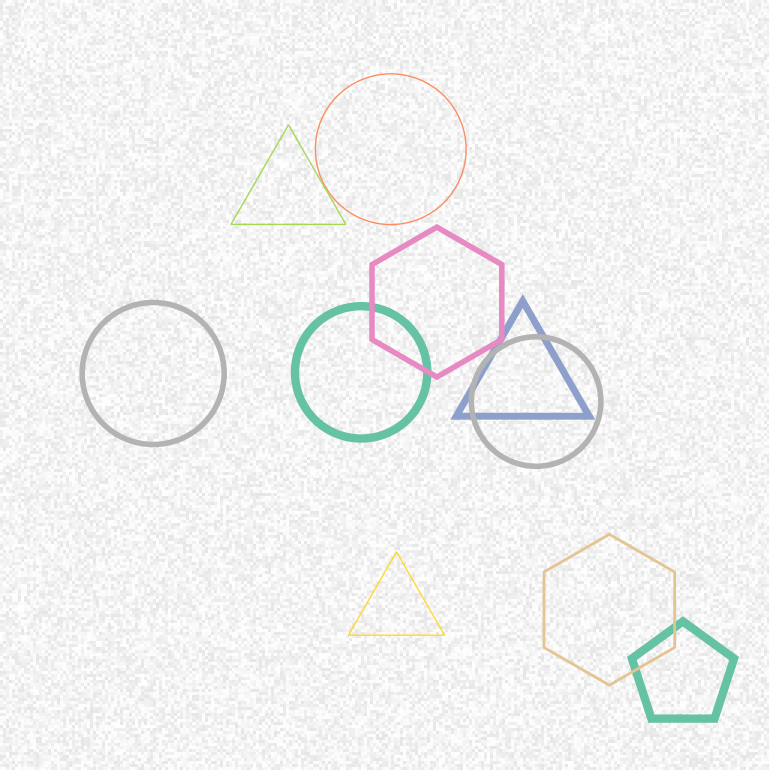[{"shape": "pentagon", "thickness": 3, "radius": 0.35, "center": [0.887, 0.123]}, {"shape": "circle", "thickness": 3, "radius": 0.43, "center": [0.469, 0.516]}, {"shape": "circle", "thickness": 0.5, "radius": 0.49, "center": [0.507, 0.806]}, {"shape": "triangle", "thickness": 2.5, "radius": 0.5, "center": [0.679, 0.509]}, {"shape": "hexagon", "thickness": 2, "radius": 0.49, "center": [0.567, 0.608]}, {"shape": "triangle", "thickness": 0.5, "radius": 0.43, "center": [0.375, 0.752]}, {"shape": "triangle", "thickness": 0.5, "radius": 0.36, "center": [0.515, 0.211]}, {"shape": "hexagon", "thickness": 1, "radius": 0.49, "center": [0.791, 0.208]}, {"shape": "circle", "thickness": 2, "radius": 0.42, "center": [0.696, 0.479]}, {"shape": "circle", "thickness": 2, "radius": 0.46, "center": [0.199, 0.515]}]